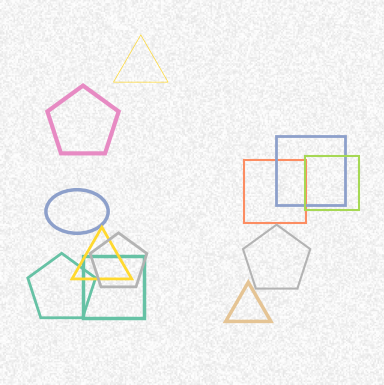[{"shape": "square", "thickness": 2.5, "radius": 0.4, "center": [0.294, 0.255]}, {"shape": "pentagon", "thickness": 2, "radius": 0.46, "center": [0.16, 0.25]}, {"shape": "square", "thickness": 1.5, "radius": 0.41, "center": [0.715, 0.503]}, {"shape": "square", "thickness": 2, "radius": 0.45, "center": [0.806, 0.557]}, {"shape": "oval", "thickness": 2.5, "radius": 0.4, "center": [0.2, 0.451]}, {"shape": "pentagon", "thickness": 3, "radius": 0.49, "center": [0.216, 0.68]}, {"shape": "square", "thickness": 1.5, "radius": 0.35, "center": [0.861, 0.526]}, {"shape": "triangle", "thickness": 0.5, "radius": 0.41, "center": [0.366, 0.828]}, {"shape": "triangle", "thickness": 2, "radius": 0.45, "center": [0.265, 0.32]}, {"shape": "triangle", "thickness": 2.5, "radius": 0.34, "center": [0.645, 0.199]}, {"shape": "pentagon", "thickness": 2, "radius": 0.39, "center": [0.308, 0.318]}, {"shape": "pentagon", "thickness": 1.5, "radius": 0.46, "center": [0.718, 0.325]}]